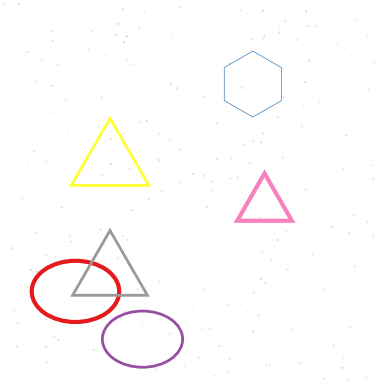[{"shape": "oval", "thickness": 3, "radius": 0.57, "center": [0.196, 0.243]}, {"shape": "hexagon", "thickness": 0.5, "radius": 0.43, "center": [0.657, 0.782]}, {"shape": "oval", "thickness": 2, "radius": 0.52, "center": [0.37, 0.119]}, {"shape": "triangle", "thickness": 2, "radius": 0.58, "center": [0.286, 0.577]}, {"shape": "triangle", "thickness": 3, "radius": 0.41, "center": [0.687, 0.468]}, {"shape": "triangle", "thickness": 2, "radius": 0.56, "center": [0.286, 0.289]}]